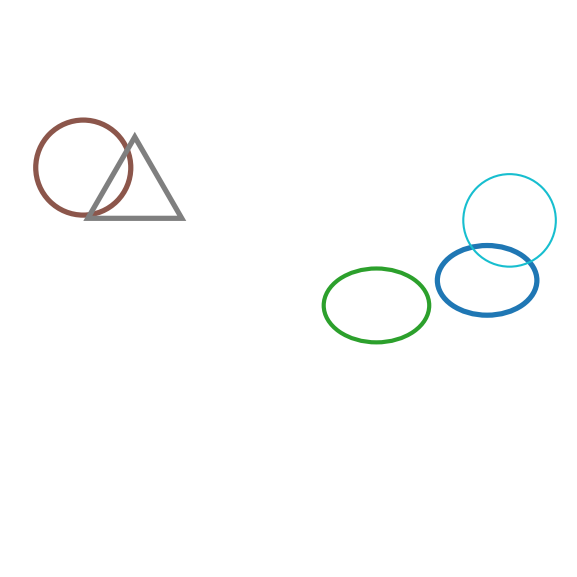[{"shape": "oval", "thickness": 2.5, "radius": 0.43, "center": [0.844, 0.514]}, {"shape": "oval", "thickness": 2, "radius": 0.46, "center": [0.652, 0.47]}, {"shape": "circle", "thickness": 2.5, "radius": 0.41, "center": [0.144, 0.709]}, {"shape": "triangle", "thickness": 2.5, "radius": 0.47, "center": [0.233, 0.668]}, {"shape": "circle", "thickness": 1, "radius": 0.4, "center": [0.882, 0.618]}]